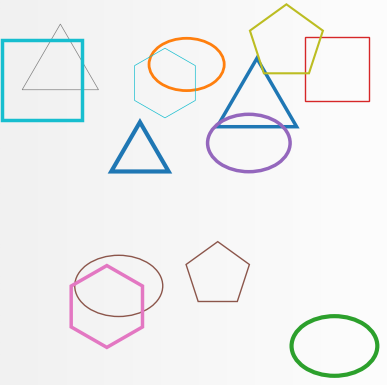[{"shape": "triangle", "thickness": 3, "radius": 0.43, "center": [0.361, 0.597]}, {"shape": "triangle", "thickness": 2.5, "radius": 0.59, "center": [0.663, 0.73]}, {"shape": "oval", "thickness": 2, "radius": 0.49, "center": [0.482, 0.833]}, {"shape": "oval", "thickness": 3, "radius": 0.55, "center": [0.863, 0.101]}, {"shape": "square", "thickness": 1, "radius": 0.41, "center": [0.871, 0.82]}, {"shape": "oval", "thickness": 2.5, "radius": 0.53, "center": [0.642, 0.629]}, {"shape": "oval", "thickness": 1, "radius": 0.57, "center": [0.306, 0.257]}, {"shape": "pentagon", "thickness": 1, "radius": 0.43, "center": [0.562, 0.286]}, {"shape": "hexagon", "thickness": 2.5, "radius": 0.53, "center": [0.276, 0.204]}, {"shape": "triangle", "thickness": 0.5, "radius": 0.57, "center": [0.156, 0.824]}, {"shape": "pentagon", "thickness": 1.5, "radius": 0.5, "center": [0.739, 0.89]}, {"shape": "hexagon", "thickness": 0.5, "radius": 0.45, "center": [0.426, 0.784]}, {"shape": "square", "thickness": 2.5, "radius": 0.52, "center": [0.107, 0.792]}]